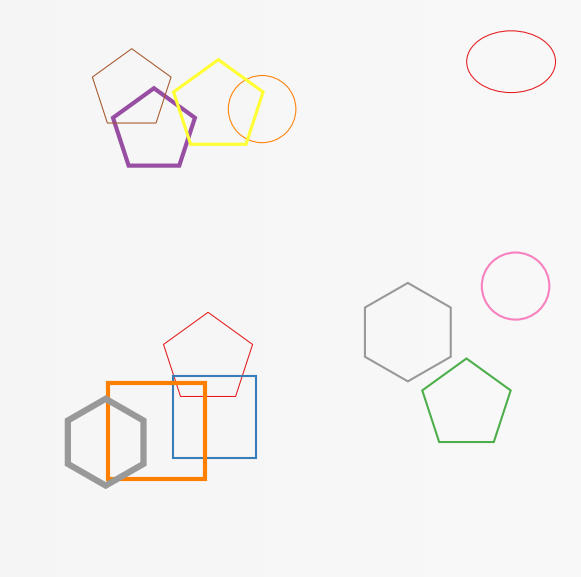[{"shape": "oval", "thickness": 0.5, "radius": 0.38, "center": [0.879, 0.892]}, {"shape": "pentagon", "thickness": 0.5, "radius": 0.4, "center": [0.358, 0.378]}, {"shape": "square", "thickness": 1, "radius": 0.36, "center": [0.369, 0.278]}, {"shape": "pentagon", "thickness": 1, "radius": 0.4, "center": [0.803, 0.298]}, {"shape": "pentagon", "thickness": 2, "radius": 0.37, "center": [0.265, 0.772]}, {"shape": "square", "thickness": 2, "radius": 0.42, "center": [0.269, 0.253]}, {"shape": "circle", "thickness": 0.5, "radius": 0.29, "center": [0.451, 0.81]}, {"shape": "pentagon", "thickness": 1.5, "radius": 0.4, "center": [0.376, 0.815]}, {"shape": "pentagon", "thickness": 0.5, "radius": 0.36, "center": [0.227, 0.844]}, {"shape": "circle", "thickness": 1, "radius": 0.29, "center": [0.887, 0.504]}, {"shape": "hexagon", "thickness": 1, "radius": 0.43, "center": [0.702, 0.424]}, {"shape": "hexagon", "thickness": 3, "radius": 0.38, "center": [0.182, 0.233]}]